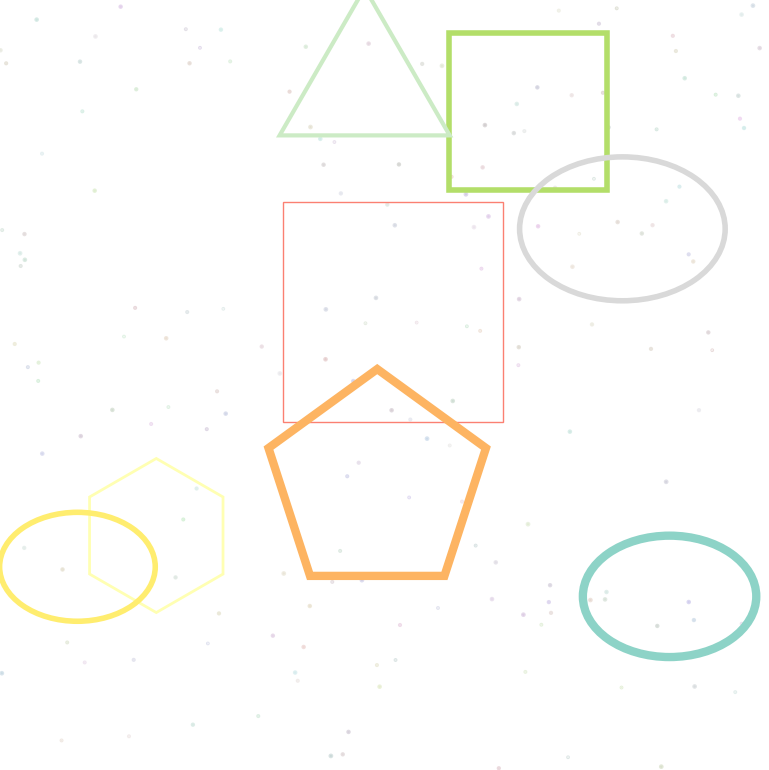[{"shape": "oval", "thickness": 3, "radius": 0.56, "center": [0.87, 0.226]}, {"shape": "hexagon", "thickness": 1, "radius": 0.5, "center": [0.203, 0.305]}, {"shape": "square", "thickness": 0.5, "radius": 0.71, "center": [0.51, 0.595]}, {"shape": "pentagon", "thickness": 3, "radius": 0.74, "center": [0.49, 0.372]}, {"shape": "square", "thickness": 2, "radius": 0.51, "center": [0.686, 0.855]}, {"shape": "oval", "thickness": 2, "radius": 0.67, "center": [0.808, 0.703]}, {"shape": "triangle", "thickness": 1.5, "radius": 0.64, "center": [0.474, 0.888]}, {"shape": "oval", "thickness": 2, "radius": 0.51, "center": [0.101, 0.264]}]